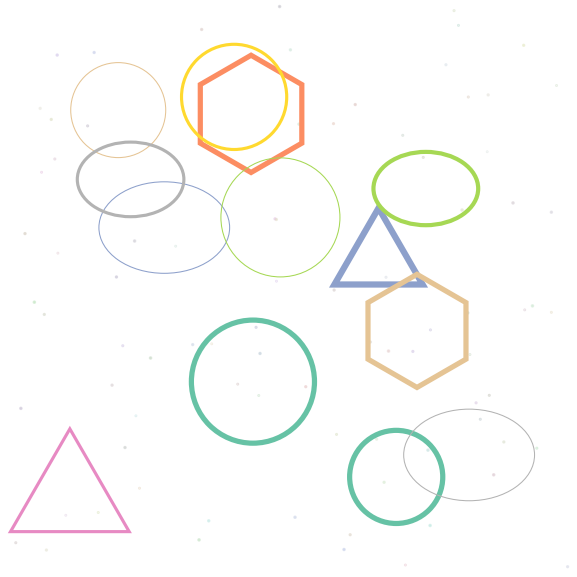[{"shape": "circle", "thickness": 2.5, "radius": 0.53, "center": [0.438, 0.338]}, {"shape": "circle", "thickness": 2.5, "radius": 0.4, "center": [0.686, 0.173]}, {"shape": "hexagon", "thickness": 2.5, "radius": 0.51, "center": [0.435, 0.802]}, {"shape": "oval", "thickness": 0.5, "radius": 0.57, "center": [0.284, 0.605]}, {"shape": "triangle", "thickness": 3, "radius": 0.44, "center": [0.655, 0.551]}, {"shape": "triangle", "thickness": 1.5, "radius": 0.59, "center": [0.121, 0.138]}, {"shape": "oval", "thickness": 2, "radius": 0.45, "center": [0.737, 0.673]}, {"shape": "circle", "thickness": 0.5, "radius": 0.52, "center": [0.486, 0.623]}, {"shape": "circle", "thickness": 1.5, "radius": 0.46, "center": [0.405, 0.831]}, {"shape": "hexagon", "thickness": 2.5, "radius": 0.49, "center": [0.722, 0.426]}, {"shape": "circle", "thickness": 0.5, "radius": 0.41, "center": [0.205, 0.808]}, {"shape": "oval", "thickness": 1.5, "radius": 0.46, "center": [0.226, 0.688]}, {"shape": "oval", "thickness": 0.5, "radius": 0.57, "center": [0.812, 0.211]}]